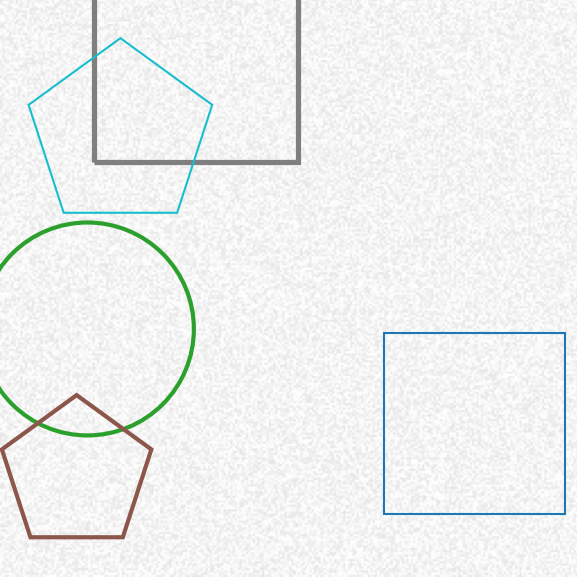[{"shape": "square", "thickness": 1, "radius": 0.78, "center": [0.822, 0.266]}, {"shape": "circle", "thickness": 2, "radius": 0.92, "center": [0.151, 0.43]}, {"shape": "pentagon", "thickness": 2, "radius": 0.68, "center": [0.133, 0.179]}, {"shape": "square", "thickness": 2.5, "radius": 0.88, "center": [0.339, 0.894]}, {"shape": "pentagon", "thickness": 1, "radius": 0.84, "center": [0.209, 0.766]}]